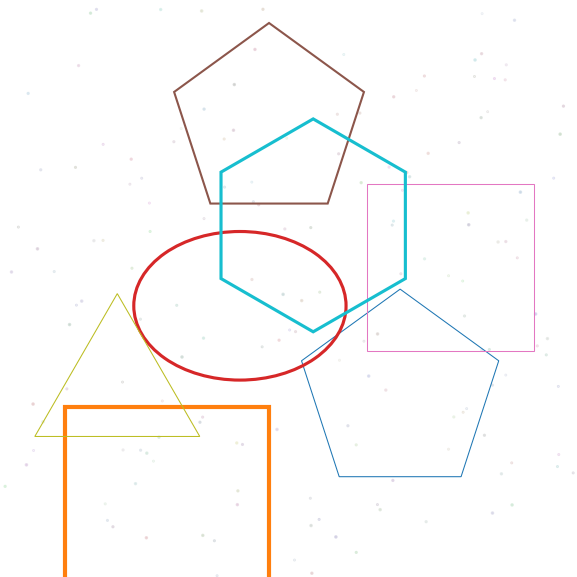[{"shape": "pentagon", "thickness": 0.5, "radius": 0.9, "center": [0.693, 0.319]}, {"shape": "square", "thickness": 2, "radius": 0.88, "center": [0.289, 0.118]}, {"shape": "oval", "thickness": 1.5, "radius": 0.92, "center": [0.415, 0.47]}, {"shape": "pentagon", "thickness": 1, "radius": 0.86, "center": [0.466, 0.786]}, {"shape": "square", "thickness": 0.5, "radius": 0.73, "center": [0.78, 0.536]}, {"shape": "triangle", "thickness": 0.5, "radius": 0.82, "center": [0.203, 0.326]}, {"shape": "hexagon", "thickness": 1.5, "radius": 0.92, "center": [0.542, 0.609]}]